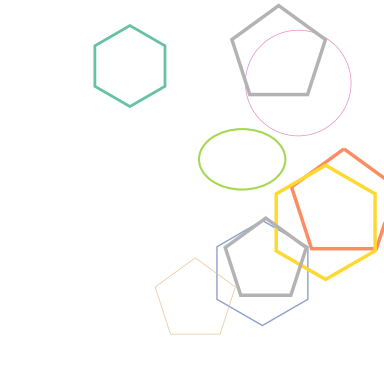[{"shape": "hexagon", "thickness": 2, "radius": 0.53, "center": [0.337, 0.828]}, {"shape": "pentagon", "thickness": 2.5, "radius": 0.72, "center": [0.893, 0.47]}, {"shape": "hexagon", "thickness": 1, "radius": 0.68, "center": [0.682, 0.291]}, {"shape": "circle", "thickness": 0.5, "radius": 0.69, "center": [0.775, 0.784]}, {"shape": "oval", "thickness": 1.5, "radius": 0.56, "center": [0.629, 0.586]}, {"shape": "hexagon", "thickness": 2.5, "radius": 0.74, "center": [0.846, 0.422]}, {"shape": "pentagon", "thickness": 0.5, "radius": 0.55, "center": [0.507, 0.221]}, {"shape": "pentagon", "thickness": 2.5, "radius": 0.64, "center": [0.724, 0.858]}, {"shape": "pentagon", "thickness": 2.5, "radius": 0.55, "center": [0.69, 0.323]}]